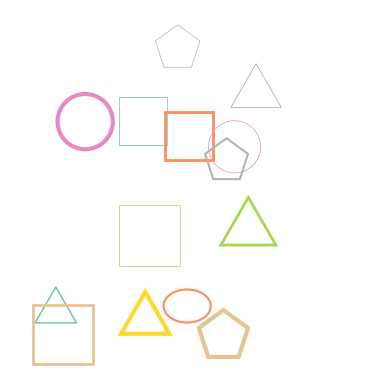[{"shape": "triangle", "thickness": 1, "radius": 0.31, "center": [0.145, 0.192]}, {"shape": "square", "thickness": 0.5, "radius": 0.31, "center": [0.372, 0.685]}, {"shape": "oval", "thickness": 1.5, "radius": 0.31, "center": [0.486, 0.205]}, {"shape": "square", "thickness": 2, "radius": 0.31, "center": [0.491, 0.647]}, {"shape": "triangle", "thickness": 0.5, "radius": 0.38, "center": [0.665, 0.759]}, {"shape": "circle", "thickness": 3, "radius": 0.36, "center": [0.221, 0.684]}, {"shape": "circle", "thickness": 0.5, "radius": 0.34, "center": [0.609, 0.619]}, {"shape": "triangle", "thickness": 2, "radius": 0.41, "center": [0.645, 0.405]}, {"shape": "square", "thickness": 0.5, "radius": 0.4, "center": [0.388, 0.388]}, {"shape": "triangle", "thickness": 3, "radius": 0.36, "center": [0.377, 0.169]}, {"shape": "square", "thickness": 2, "radius": 0.39, "center": [0.164, 0.131]}, {"shape": "pentagon", "thickness": 3, "radius": 0.34, "center": [0.58, 0.127]}, {"shape": "pentagon", "thickness": 0.5, "radius": 0.3, "center": [0.462, 0.875]}, {"shape": "pentagon", "thickness": 1.5, "radius": 0.29, "center": [0.588, 0.582]}]